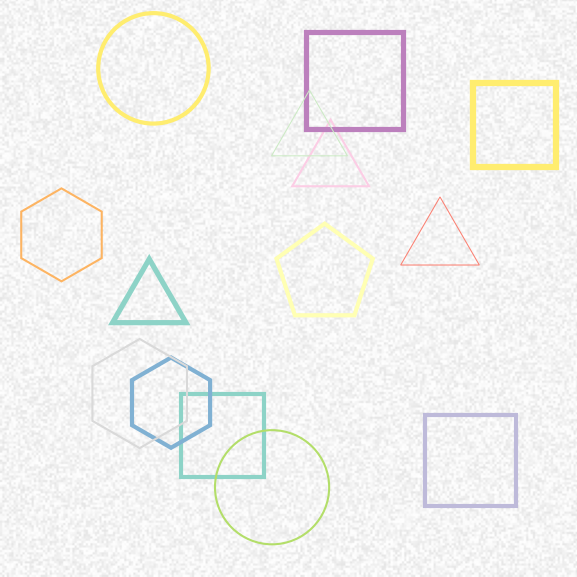[{"shape": "square", "thickness": 2, "radius": 0.36, "center": [0.386, 0.246]}, {"shape": "triangle", "thickness": 2.5, "radius": 0.37, "center": [0.258, 0.477]}, {"shape": "pentagon", "thickness": 2, "radius": 0.44, "center": [0.562, 0.524]}, {"shape": "square", "thickness": 2, "radius": 0.39, "center": [0.815, 0.202]}, {"shape": "triangle", "thickness": 0.5, "radius": 0.39, "center": [0.762, 0.58]}, {"shape": "hexagon", "thickness": 2, "radius": 0.39, "center": [0.296, 0.302]}, {"shape": "hexagon", "thickness": 1, "radius": 0.4, "center": [0.106, 0.592]}, {"shape": "circle", "thickness": 1, "radius": 0.49, "center": [0.471, 0.155]}, {"shape": "triangle", "thickness": 1, "radius": 0.38, "center": [0.572, 0.715]}, {"shape": "hexagon", "thickness": 1, "radius": 0.47, "center": [0.242, 0.318]}, {"shape": "square", "thickness": 2.5, "radius": 0.42, "center": [0.614, 0.86]}, {"shape": "triangle", "thickness": 0.5, "radius": 0.38, "center": [0.536, 0.767]}, {"shape": "square", "thickness": 3, "radius": 0.36, "center": [0.891, 0.783]}, {"shape": "circle", "thickness": 2, "radius": 0.48, "center": [0.266, 0.881]}]